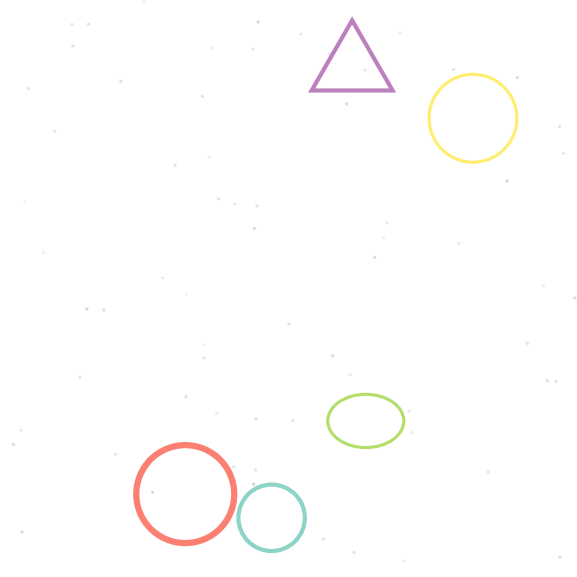[{"shape": "circle", "thickness": 2, "radius": 0.29, "center": [0.47, 0.102]}, {"shape": "circle", "thickness": 3, "radius": 0.42, "center": [0.321, 0.144]}, {"shape": "oval", "thickness": 1.5, "radius": 0.33, "center": [0.633, 0.27]}, {"shape": "triangle", "thickness": 2, "radius": 0.4, "center": [0.61, 0.883]}, {"shape": "circle", "thickness": 1.5, "radius": 0.38, "center": [0.819, 0.794]}]